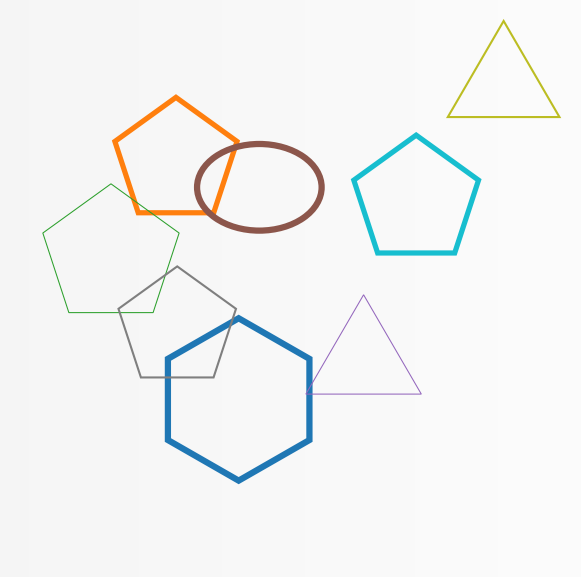[{"shape": "hexagon", "thickness": 3, "radius": 0.7, "center": [0.411, 0.307]}, {"shape": "pentagon", "thickness": 2.5, "radius": 0.55, "center": [0.303, 0.72]}, {"shape": "pentagon", "thickness": 0.5, "radius": 0.62, "center": [0.191, 0.558]}, {"shape": "triangle", "thickness": 0.5, "radius": 0.57, "center": [0.626, 0.374]}, {"shape": "oval", "thickness": 3, "radius": 0.54, "center": [0.446, 0.675]}, {"shape": "pentagon", "thickness": 1, "radius": 0.53, "center": [0.305, 0.432]}, {"shape": "triangle", "thickness": 1, "radius": 0.55, "center": [0.866, 0.852]}, {"shape": "pentagon", "thickness": 2.5, "radius": 0.56, "center": [0.716, 0.652]}]